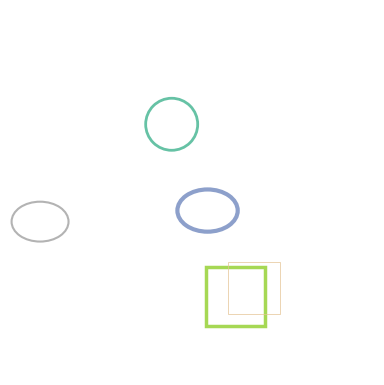[{"shape": "circle", "thickness": 2, "radius": 0.34, "center": [0.446, 0.677]}, {"shape": "oval", "thickness": 3, "radius": 0.39, "center": [0.539, 0.453]}, {"shape": "square", "thickness": 2.5, "radius": 0.38, "center": [0.612, 0.231]}, {"shape": "square", "thickness": 0.5, "radius": 0.34, "center": [0.659, 0.251]}, {"shape": "oval", "thickness": 1.5, "radius": 0.37, "center": [0.104, 0.424]}]